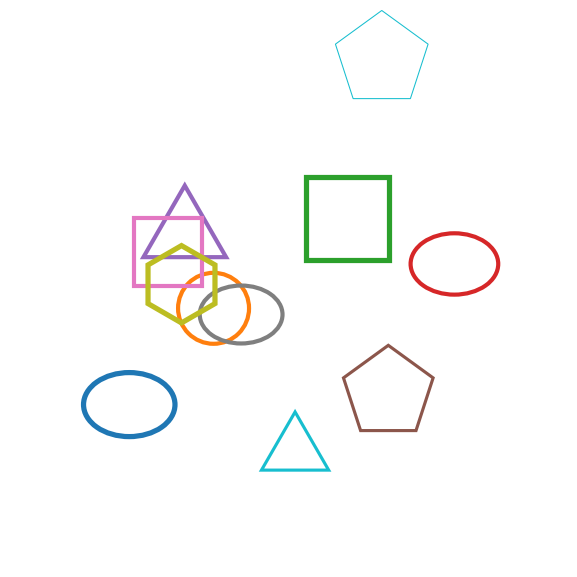[{"shape": "oval", "thickness": 2.5, "radius": 0.4, "center": [0.224, 0.299]}, {"shape": "circle", "thickness": 2, "radius": 0.31, "center": [0.37, 0.465]}, {"shape": "square", "thickness": 2.5, "radius": 0.36, "center": [0.601, 0.621]}, {"shape": "oval", "thickness": 2, "radius": 0.38, "center": [0.787, 0.542]}, {"shape": "triangle", "thickness": 2, "radius": 0.41, "center": [0.32, 0.595]}, {"shape": "pentagon", "thickness": 1.5, "radius": 0.41, "center": [0.672, 0.32]}, {"shape": "square", "thickness": 2, "radius": 0.3, "center": [0.291, 0.563]}, {"shape": "oval", "thickness": 2, "radius": 0.36, "center": [0.418, 0.455]}, {"shape": "hexagon", "thickness": 2.5, "radius": 0.33, "center": [0.314, 0.507]}, {"shape": "triangle", "thickness": 1.5, "radius": 0.34, "center": [0.511, 0.219]}, {"shape": "pentagon", "thickness": 0.5, "radius": 0.42, "center": [0.661, 0.897]}]